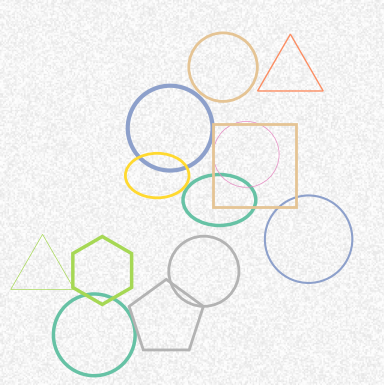[{"shape": "circle", "thickness": 2.5, "radius": 0.53, "center": [0.245, 0.13]}, {"shape": "oval", "thickness": 2.5, "radius": 0.47, "center": [0.57, 0.481]}, {"shape": "triangle", "thickness": 1, "radius": 0.49, "center": [0.754, 0.813]}, {"shape": "circle", "thickness": 3, "radius": 0.55, "center": [0.442, 0.667]}, {"shape": "circle", "thickness": 1.5, "radius": 0.57, "center": [0.802, 0.379]}, {"shape": "circle", "thickness": 0.5, "radius": 0.43, "center": [0.639, 0.599]}, {"shape": "triangle", "thickness": 0.5, "radius": 0.48, "center": [0.111, 0.296]}, {"shape": "hexagon", "thickness": 2.5, "radius": 0.44, "center": [0.266, 0.297]}, {"shape": "oval", "thickness": 2, "radius": 0.41, "center": [0.408, 0.544]}, {"shape": "circle", "thickness": 2, "radius": 0.45, "center": [0.579, 0.826]}, {"shape": "square", "thickness": 2, "radius": 0.54, "center": [0.661, 0.57]}, {"shape": "pentagon", "thickness": 2, "radius": 0.51, "center": [0.432, 0.173]}, {"shape": "circle", "thickness": 2, "radius": 0.46, "center": [0.529, 0.295]}]